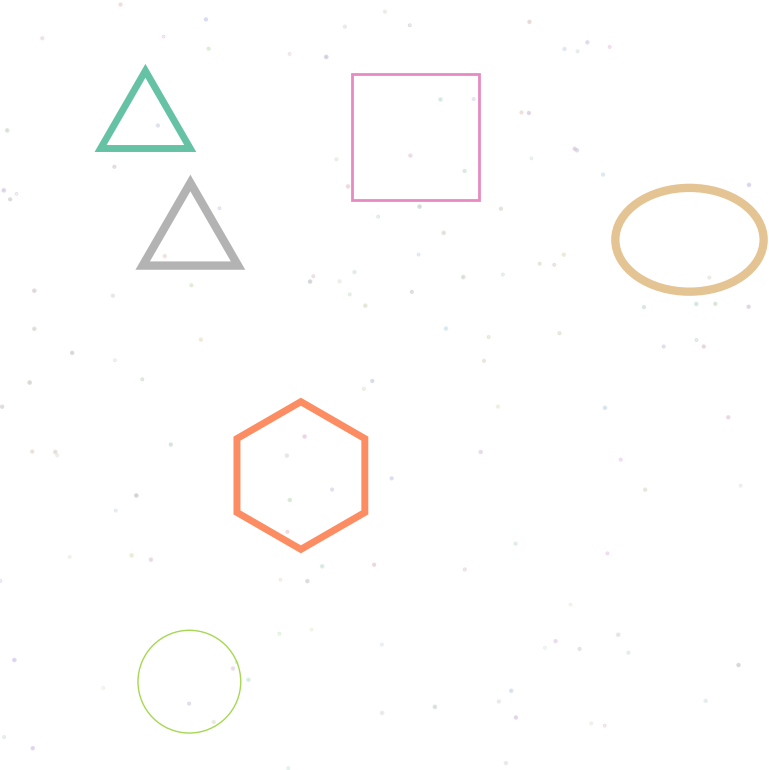[{"shape": "triangle", "thickness": 2.5, "radius": 0.34, "center": [0.189, 0.841]}, {"shape": "hexagon", "thickness": 2.5, "radius": 0.48, "center": [0.391, 0.382]}, {"shape": "square", "thickness": 1, "radius": 0.41, "center": [0.539, 0.822]}, {"shape": "circle", "thickness": 0.5, "radius": 0.33, "center": [0.246, 0.115]}, {"shape": "oval", "thickness": 3, "radius": 0.48, "center": [0.895, 0.689]}, {"shape": "triangle", "thickness": 3, "radius": 0.36, "center": [0.247, 0.691]}]